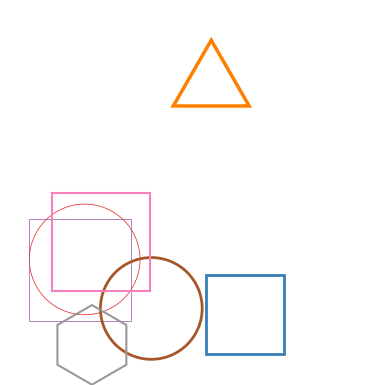[{"shape": "circle", "thickness": 0.5, "radius": 0.72, "center": [0.22, 0.326]}, {"shape": "square", "thickness": 2, "radius": 0.51, "center": [0.636, 0.183]}, {"shape": "square", "thickness": 0.5, "radius": 0.66, "center": [0.207, 0.3]}, {"shape": "triangle", "thickness": 2.5, "radius": 0.57, "center": [0.549, 0.782]}, {"shape": "circle", "thickness": 2, "radius": 0.66, "center": [0.393, 0.199]}, {"shape": "square", "thickness": 1.5, "radius": 0.64, "center": [0.261, 0.371]}, {"shape": "hexagon", "thickness": 1.5, "radius": 0.52, "center": [0.239, 0.104]}]